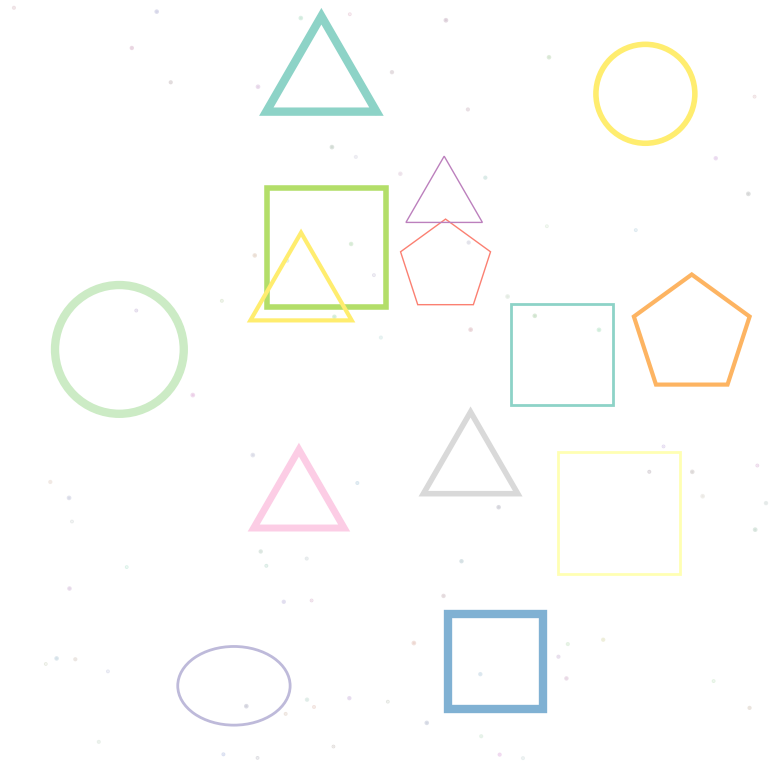[{"shape": "square", "thickness": 1, "radius": 0.33, "center": [0.73, 0.54]}, {"shape": "triangle", "thickness": 3, "radius": 0.41, "center": [0.417, 0.896]}, {"shape": "square", "thickness": 1, "radius": 0.4, "center": [0.804, 0.334]}, {"shape": "oval", "thickness": 1, "radius": 0.36, "center": [0.304, 0.109]}, {"shape": "pentagon", "thickness": 0.5, "radius": 0.31, "center": [0.579, 0.654]}, {"shape": "square", "thickness": 3, "radius": 0.31, "center": [0.643, 0.141]}, {"shape": "pentagon", "thickness": 1.5, "radius": 0.4, "center": [0.898, 0.564]}, {"shape": "square", "thickness": 2, "radius": 0.39, "center": [0.424, 0.679]}, {"shape": "triangle", "thickness": 2.5, "radius": 0.34, "center": [0.388, 0.348]}, {"shape": "triangle", "thickness": 2, "radius": 0.35, "center": [0.611, 0.394]}, {"shape": "triangle", "thickness": 0.5, "radius": 0.29, "center": [0.577, 0.74]}, {"shape": "circle", "thickness": 3, "radius": 0.42, "center": [0.155, 0.546]}, {"shape": "circle", "thickness": 2, "radius": 0.32, "center": [0.838, 0.878]}, {"shape": "triangle", "thickness": 1.5, "radius": 0.38, "center": [0.391, 0.622]}]